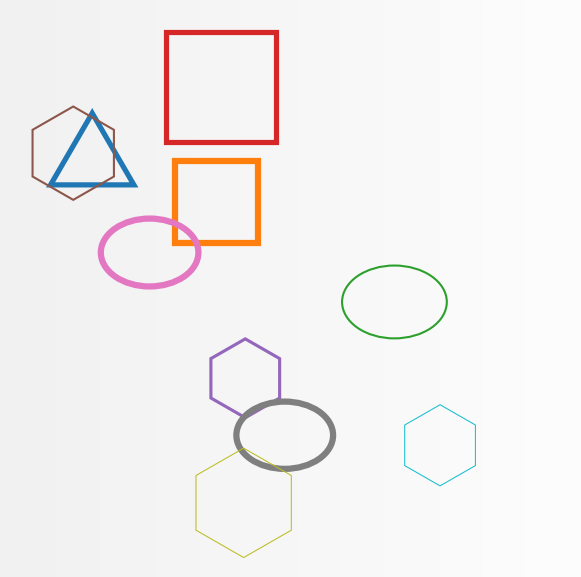[{"shape": "triangle", "thickness": 2.5, "radius": 0.41, "center": [0.159, 0.72]}, {"shape": "square", "thickness": 3, "radius": 0.36, "center": [0.372, 0.649]}, {"shape": "oval", "thickness": 1, "radius": 0.45, "center": [0.679, 0.476]}, {"shape": "square", "thickness": 2.5, "radius": 0.47, "center": [0.38, 0.848]}, {"shape": "hexagon", "thickness": 1.5, "radius": 0.34, "center": [0.422, 0.344]}, {"shape": "hexagon", "thickness": 1, "radius": 0.4, "center": [0.126, 0.734]}, {"shape": "oval", "thickness": 3, "radius": 0.42, "center": [0.257, 0.562]}, {"shape": "oval", "thickness": 3, "radius": 0.42, "center": [0.49, 0.245]}, {"shape": "hexagon", "thickness": 0.5, "radius": 0.47, "center": [0.419, 0.128]}, {"shape": "hexagon", "thickness": 0.5, "radius": 0.35, "center": [0.757, 0.228]}]